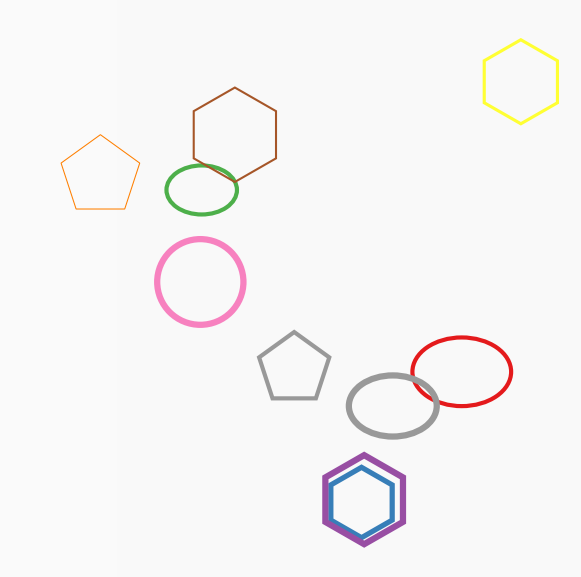[{"shape": "oval", "thickness": 2, "radius": 0.42, "center": [0.794, 0.355]}, {"shape": "hexagon", "thickness": 2.5, "radius": 0.3, "center": [0.622, 0.129]}, {"shape": "oval", "thickness": 2, "radius": 0.3, "center": [0.347, 0.67]}, {"shape": "hexagon", "thickness": 3, "radius": 0.39, "center": [0.627, 0.134]}, {"shape": "pentagon", "thickness": 0.5, "radius": 0.36, "center": [0.173, 0.695]}, {"shape": "hexagon", "thickness": 1.5, "radius": 0.36, "center": [0.896, 0.858]}, {"shape": "hexagon", "thickness": 1, "radius": 0.41, "center": [0.404, 0.766]}, {"shape": "circle", "thickness": 3, "radius": 0.37, "center": [0.345, 0.511]}, {"shape": "oval", "thickness": 3, "radius": 0.38, "center": [0.676, 0.296]}, {"shape": "pentagon", "thickness": 2, "radius": 0.32, "center": [0.506, 0.361]}]